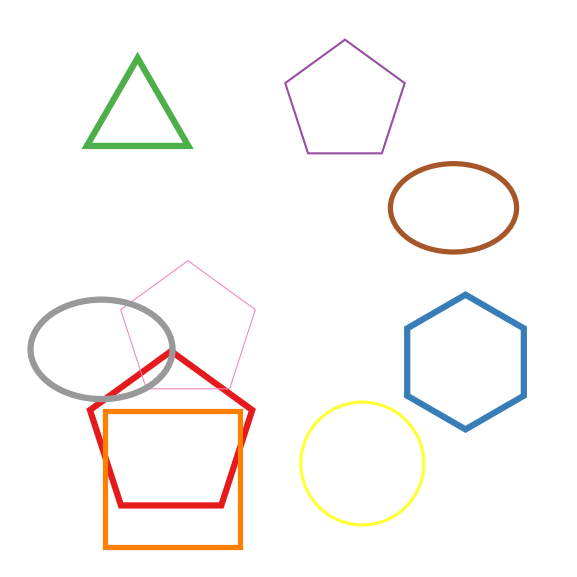[{"shape": "pentagon", "thickness": 3, "radius": 0.74, "center": [0.296, 0.243]}, {"shape": "hexagon", "thickness": 3, "radius": 0.58, "center": [0.806, 0.372]}, {"shape": "triangle", "thickness": 3, "radius": 0.51, "center": [0.238, 0.797]}, {"shape": "pentagon", "thickness": 1, "radius": 0.54, "center": [0.597, 0.822]}, {"shape": "square", "thickness": 2.5, "radius": 0.59, "center": [0.298, 0.17]}, {"shape": "circle", "thickness": 1.5, "radius": 0.53, "center": [0.627, 0.196]}, {"shape": "oval", "thickness": 2.5, "radius": 0.55, "center": [0.785, 0.639]}, {"shape": "pentagon", "thickness": 0.5, "radius": 0.61, "center": [0.326, 0.425]}, {"shape": "oval", "thickness": 3, "radius": 0.61, "center": [0.176, 0.394]}]